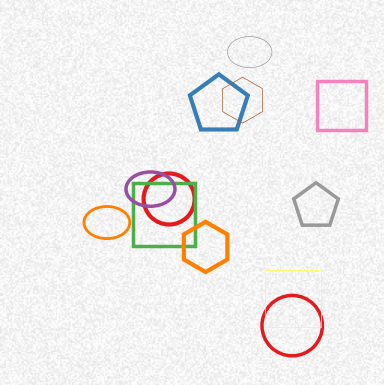[{"shape": "circle", "thickness": 3, "radius": 0.33, "center": [0.439, 0.483]}, {"shape": "circle", "thickness": 2.5, "radius": 0.39, "center": [0.759, 0.154]}, {"shape": "pentagon", "thickness": 3, "radius": 0.4, "center": [0.568, 0.728]}, {"shape": "square", "thickness": 2.5, "radius": 0.41, "center": [0.427, 0.443]}, {"shape": "oval", "thickness": 2.5, "radius": 0.32, "center": [0.391, 0.509]}, {"shape": "hexagon", "thickness": 3, "radius": 0.33, "center": [0.534, 0.359]}, {"shape": "oval", "thickness": 2, "radius": 0.3, "center": [0.278, 0.422]}, {"shape": "square", "thickness": 0.5, "radius": 0.37, "center": [0.761, 0.225]}, {"shape": "hexagon", "thickness": 0.5, "radius": 0.3, "center": [0.63, 0.74]}, {"shape": "square", "thickness": 2.5, "radius": 0.32, "center": [0.887, 0.726]}, {"shape": "pentagon", "thickness": 2.5, "radius": 0.3, "center": [0.821, 0.464]}, {"shape": "oval", "thickness": 0.5, "radius": 0.29, "center": [0.648, 0.865]}]